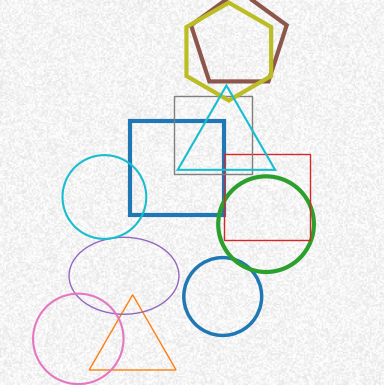[{"shape": "circle", "thickness": 2.5, "radius": 0.51, "center": [0.579, 0.23]}, {"shape": "square", "thickness": 3, "radius": 0.61, "center": [0.46, 0.563]}, {"shape": "triangle", "thickness": 1, "radius": 0.65, "center": [0.345, 0.104]}, {"shape": "circle", "thickness": 3, "radius": 0.62, "center": [0.691, 0.418]}, {"shape": "square", "thickness": 1, "radius": 0.56, "center": [0.694, 0.488]}, {"shape": "oval", "thickness": 1, "radius": 0.71, "center": [0.322, 0.284]}, {"shape": "pentagon", "thickness": 3, "radius": 0.65, "center": [0.62, 0.894]}, {"shape": "circle", "thickness": 1.5, "radius": 0.59, "center": [0.203, 0.12]}, {"shape": "square", "thickness": 1, "radius": 0.5, "center": [0.554, 0.649]}, {"shape": "hexagon", "thickness": 3, "radius": 0.64, "center": [0.594, 0.866]}, {"shape": "circle", "thickness": 1.5, "radius": 0.54, "center": [0.271, 0.488]}, {"shape": "triangle", "thickness": 1.5, "radius": 0.73, "center": [0.588, 0.632]}]